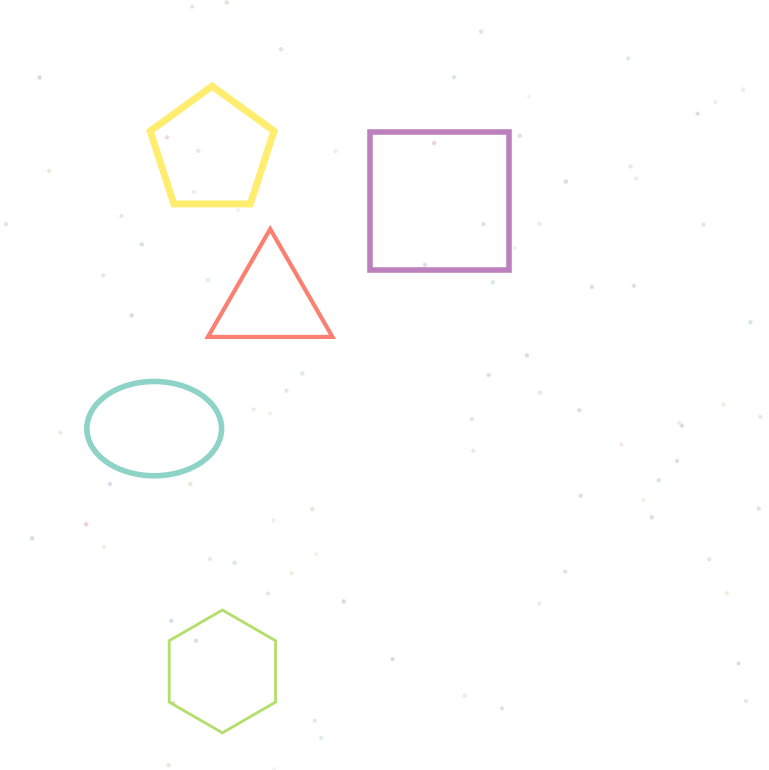[{"shape": "oval", "thickness": 2, "radius": 0.44, "center": [0.2, 0.443]}, {"shape": "triangle", "thickness": 1.5, "radius": 0.47, "center": [0.351, 0.609]}, {"shape": "hexagon", "thickness": 1, "radius": 0.4, "center": [0.289, 0.128]}, {"shape": "square", "thickness": 2, "radius": 0.45, "center": [0.571, 0.739]}, {"shape": "pentagon", "thickness": 2.5, "radius": 0.42, "center": [0.275, 0.804]}]